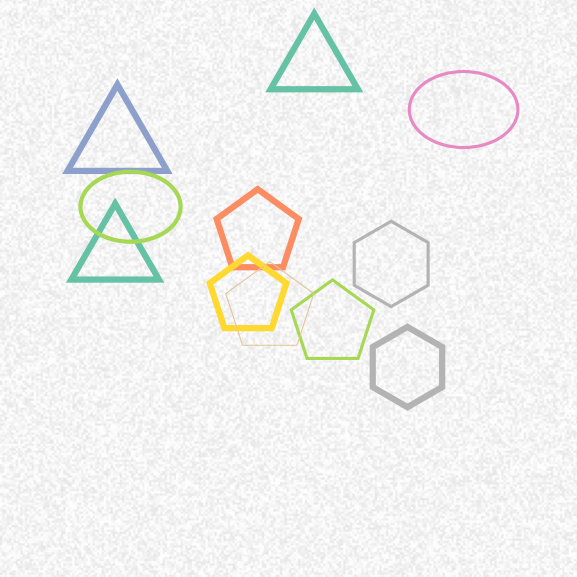[{"shape": "triangle", "thickness": 3, "radius": 0.44, "center": [0.544, 0.888]}, {"shape": "triangle", "thickness": 3, "radius": 0.44, "center": [0.199, 0.559]}, {"shape": "pentagon", "thickness": 3, "radius": 0.37, "center": [0.446, 0.597]}, {"shape": "triangle", "thickness": 3, "radius": 0.5, "center": [0.203, 0.753]}, {"shape": "oval", "thickness": 1.5, "radius": 0.47, "center": [0.803, 0.809]}, {"shape": "pentagon", "thickness": 1.5, "radius": 0.38, "center": [0.576, 0.439]}, {"shape": "oval", "thickness": 2, "radius": 0.43, "center": [0.226, 0.641]}, {"shape": "pentagon", "thickness": 3, "radius": 0.35, "center": [0.43, 0.487]}, {"shape": "pentagon", "thickness": 0.5, "radius": 0.4, "center": [0.467, 0.466]}, {"shape": "hexagon", "thickness": 3, "radius": 0.35, "center": [0.706, 0.364]}, {"shape": "hexagon", "thickness": 1.5, "radius": 0.37, "center": [0.677, 0.542]}]